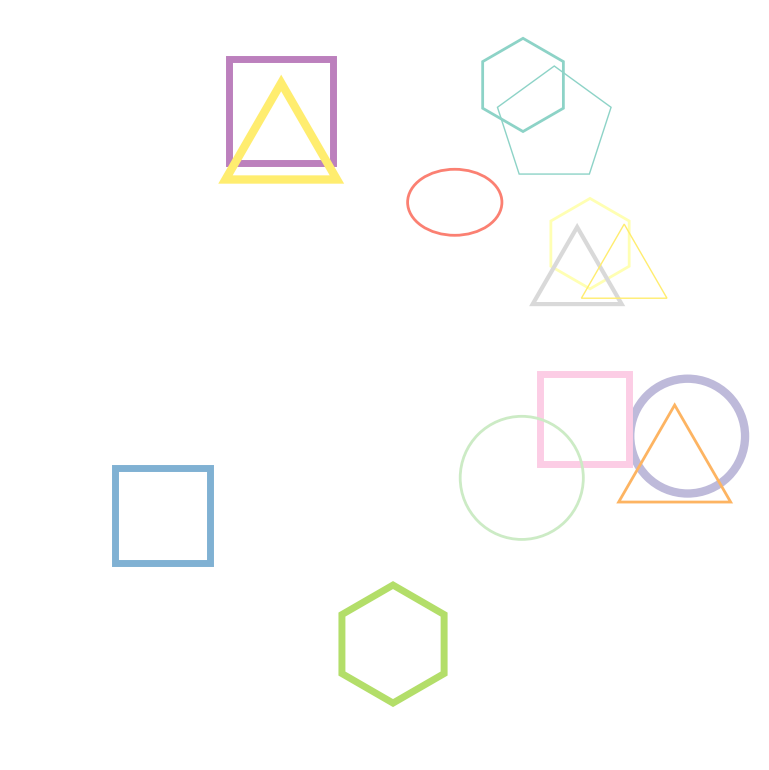[{"shape": "pentagon", "thickness": 0.5, "radius": 0.39, "center": [0.72, 0.837]}, {"shape": "hexagon", "thickness": 1, "radius": 0.3, "center": [0.679, 0.89]}, {"shape": "hexagon", "thickness": 1, "radius": 0.29, "center": [0.766, 0.684]}, {"shape": "circle", "thickness": 3, "radius": 0.37, "center": [0.893, 0.434]}, {"shape": "oval", "thickness": 1, "radius": 0.31, "center": [0.591, 0.737]}, {"shape": "square", "thickness": 2.5, "radius": 0.31, "center": [0.211, 0.33]}, {"shape": "triangle", "thickness": 1, "radius": 0.42, "center": [0.876, 0.39]}, {"shape": "hexagon", "thickness": 2.5, "radius": 0.38, "center": [0.51, 0.164]}, {"shape": "square", "thickness": 2.5, "radius": 0.29, "center": [0.759, 0.456]}, {"shape": "triangle", "thickness": 1.5, "radius": 0.33, "center": [0.75, 0.638]}, {"shape": "square", "thickness": 2.5, "radius": 0.34, "center": [0.365, 0.856]}, {"shape": "circle", "thickness": 1, "radius": 0.4, "center": [0.678, 0.379]}, {"shape": "triangle", "thickness": 0.5, "radius": 0.32, "center": [0.811, 0.645]}, {"shape": "triangle", "thickness": 3, "radius": 0.42, "center": [0.365, 0.809]}]